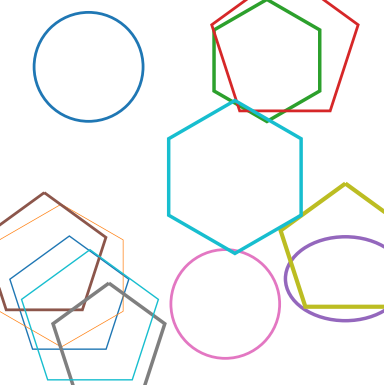[{"shape": "pentagon", "thickness": 1, "radius": 0.81, "center": [0.18, 0.225]}, {"shape": "circle", "thickness": 2, "radius": 0.71, "center": [0.23, 0.826]}, {"shape": "hexagon", "thickness": 0.5, "radius": 0.93, "center": [0.159, 0.284]}, {"shape": "hexagon", "thickness": 2.5, "radius": 0.79, "center": [0.693, 0.843]}, {"shape": "pentagon", "thickness": 2, "radius": 1.0, "center": [0.74, 0.874]}, {"shape": "oval", "thickness": 2.5, "radius": 0.78, "center": [0.897, 0.276]}, {"shape": "pentagon", "thickness": 2, "radius": 0.84, "center": [0.115, 0.331]}, {"shape": "circle", "thickness": 2, "radius": 0.71, "center": [0.585, 0.21]}, {"shape": "pentagon", "thickness": 2.5, "radius": 0.76, "center": [0.283, 0.112]}, {"shape": "pentagon", "thickness": 3, "radius": 0.88, "center": [0.897, 0.346]}, {"shape": "hexagon", "thickness": 2.5, "radius": 0.99, "center": [0.61, 0.54]}, {"shape": "pentagon", "thickness": 1, "radius": 0.93, "center": [0.234, 0.165]}]